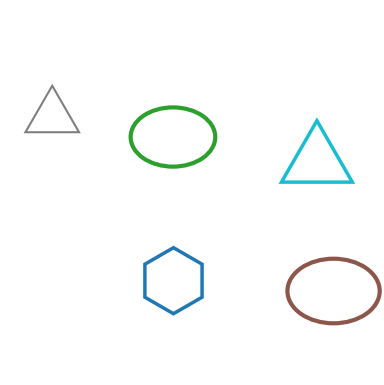[{"shape": "hexagon", "thickness": 2.5, "radius": 0.43, "center": [0.451, 0.271]}, {"shape": "oval", "thickness": 3, "radius": 0.55, "center": [0.449, 0.644]}, {"shape": "oval", "thickness": 3, "radius": 0.6, "center": [0.866, 0.244]}, {"shape": "triangle", "thickness": 1.5, "radius": 0.4, "center": [0.136, 0.697]}, {"shape": "triangle", "thickness": 2.5, "radius": 0.53, "center": [0.823, 0.58]}]